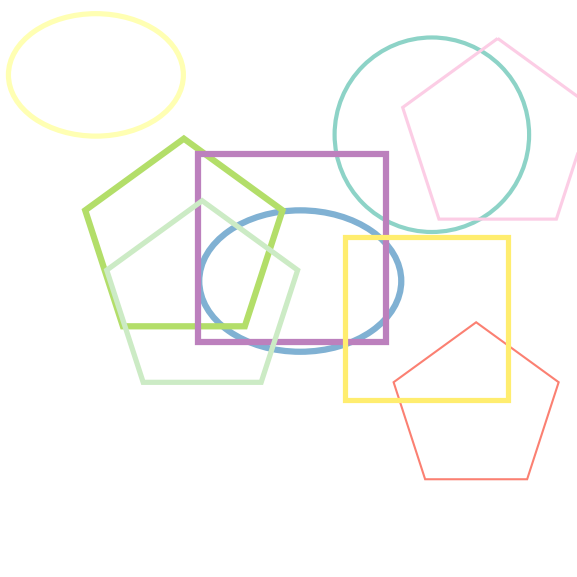[{"shape": "circle", "thickness": 2, "radius": 0.84, "center": [0.748, 0.766]}, {"shape": "oval", "thickness": 2.5, "radius": 0.76, "center": [0.166, 0.869]}, {"shape": "pentagon", "thickness": 1, "radius": 0.75, "center": [0.824, 0.291]}, {"shape": "oval", "thickness": 3, "radius": 0.87, "center": [0.52, 0.512]}, {"shape": "pentagon", "thickness": 3, "radius": 0.9, "center": [0.318, 0.579]}, {"shape": "pentagon", "thickness": 1.5, "radius": 0.86, "center": [0.862, 0.76]}, {"shape": "square", "thickness": 3, "radius": 0.81, "center": [0.505, 0.57]}, {"shape": "pentagon", "thickness": 2.5, "radius": 0.87, "center": [0.35, 0.478]}, {"shape": "square", "thickness": 2.5, "radius": 0.71, "center": [0.738, 0.448]}]